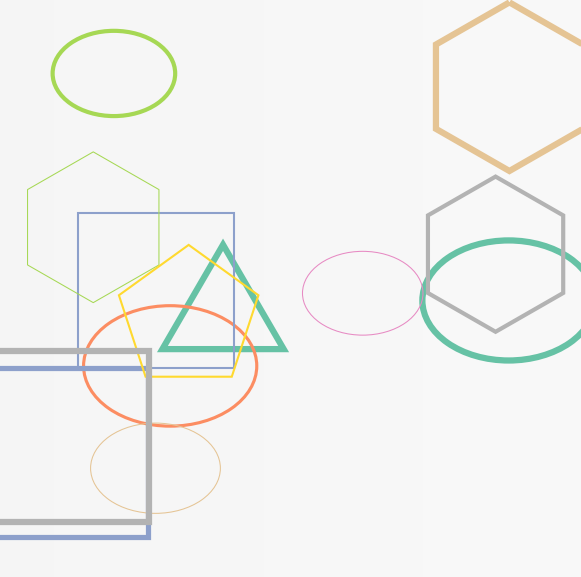[{"shape": "triangle", "thickness": 3, "radius": 0.6, "center": [0.384, 0.455]}, {"shape": "oval", "thickness": 3, "radius": 0.74, "center": [0.875, 0.479]}, {"shape": "oval", "thickness": 1.5, "radius": 0.74, "center": [0.293, 0.366]}, {"shape": "square", "thickness": 1, "radius": 0.67, "center": [0.268, 0.496]}, {"shape": "square", "thickness": 2.5, "radius": 0.73, "center": [0.108, 0.216]}, {"shape": "oval", "thickness": 0.5, "radius": 0.52, "center": [0.624, 0.491]}, {"shape": "hexagon", "thickness": 0.5, "radius": 0.65, "center": [0.16, 0.606]}, {"shape": "oval", "thickness": 2, "radius": 0.53, "center": [0.196, 0.872]}, {"shape": "pentagon", "thickness": 1, "radius": 0.63, "center": [0.325, 0.449]}, {"shape": "oval", "thickness": 0.5, "radius": 0.56, "center": [0.267, 0.188]}, {"shape": "hexagon", "thickness": 3, "radius": 0.73, "center": [0.876, 0.849]}, {"shape": "hexagon", "thickness": 2, "radius": 0.67, "center": [0.853, 0.559]}, {"shape": "square", "thickness": 3, "radius": 0.74, "center": [0.107, 0.243]}]